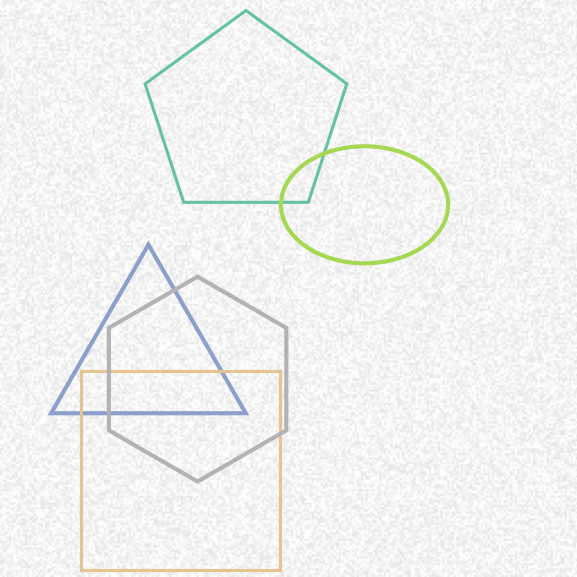[{"shape": "pentagon", "thickness": 1.5, "radius": 0.92, "center": [0.426, 0.797]}, {"shape": "triangle", "thickness": 2, "radius": 0.97, "center": [0.257, 0.381]}, {"shape": "oval", "thickness": 2, "radius": 0.72, "center": [0.631, 0.645]}, {"shape": "square", "thickness": 1.5, "radius": 0.86, "center": [0.313, 0.185]}, {"shape": "hexagon", "thickness": 2, "radius": 0.89, "center": [0.342, 0.343]}]